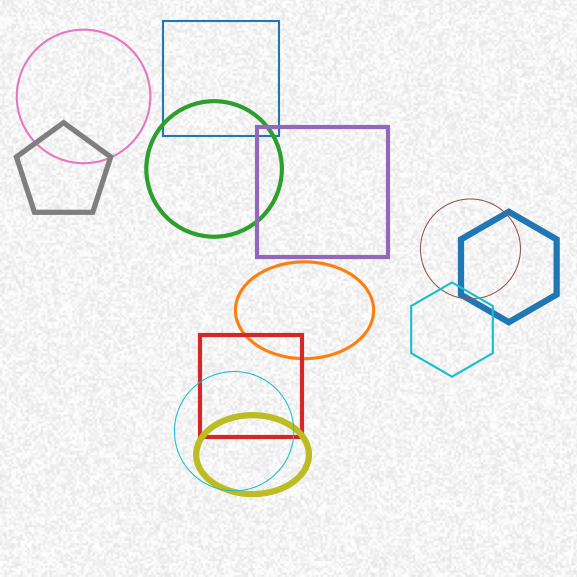[{"shape": "square", "thickness": 1, "radius": 0.5, "center": [0.383, 0.863]}, {"shape": "hexagon", "thickness": 3, "radius": 0.48, "center": [0.881, 0.537]}, {"shape": "oval", "thickness": 1.5, "radius": 0.6, "center": [0.527, 0.462]}, {"shape": "circle", "thickness": 2, "radius": 0.59, "center": [0.371, 0.707]}, {"shape": "square", "thickness": 2, "radius": 0.44, "center": [0.435, 0.331]}, {"shape": "square", "thickness": 2, "radius": 0.57, "center": [0.558, 0.667]}, {"shape": "circle", "thickness": 0.5, "radius": 0.43, "center": [0.815, 0.568]}, {"shape": "circle", "thickness": 1, "radius": 0.58, "center": [0.145, 0.832]}, {"shape": "pentagon", "thickness": 2.5, "radius": 0.43, "center": [0.11, 0.701]}, {"shape": "oval", "thickness": 3, "radius": 0.49, "center": [0.437, 0.212]}, {"shape": "hexagon", "thickness": 1, "radius": 0.41, "center": [0.783, 0.428]}, {"shape": "circle", "thickness": 0.5, "radius": 0.52, "center": [0.405, 0.253]}]